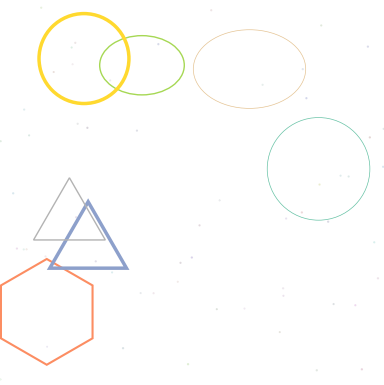[{"shape": "circle", "thickness": 0.5, "radius": 0.67, "center": [0.827, 0.561]}, {"shape": "hexagon", "thickness": 1.5, "radius": 0.69, "center": [0.121, 0.19]}, {"shape": "triangle", "thickness": 2.5, "radius": 0.57, "center": [0.229, 0.361]}, {"shape": "oval", "thickness": 1, "radius": 0.55, "center": [0.369, 0.83]}, {"shape": "circle", "thickness": 2.5, "radius": 0.58, "center": [0.218, 0.848]}, {"shape": "oval", "thickness": 0.5, "radius": 0.73, "center": [0.648, 0.821]}, {"shape": "triangle", "thickness": 1, "radius": 0.54, "center": [0.18, 0.431]}]